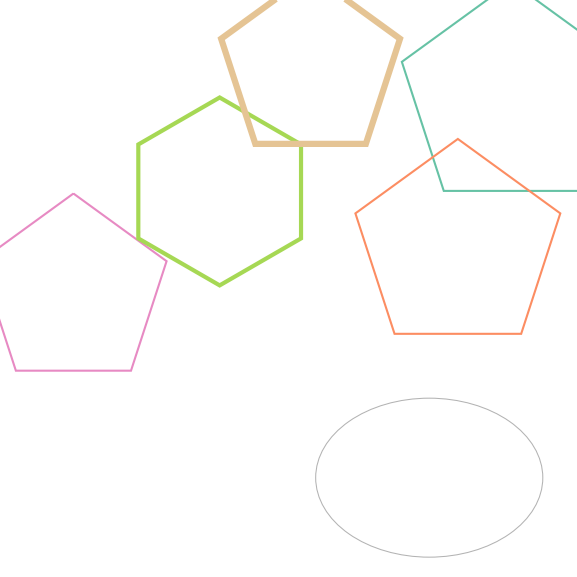[{"shape": "pentagon", "thickness": 1, "radius": 1.0, "center": [0.886, 0.83]}, {"shape": "pentagon", "thickness": 1, "radius": 0.93, "center": [0.793, 0.572]}, {"shape": "pentagon", "thickness": 1, "radius": 0.85, "center": [0.127, 0.494]}, {"shape": "hexagon", "thickness": 2, "radius": 0.81, "center": [0.38, 0.668]}, {"shape": "pentagon", "thickness": 3, "radius": 0.81, "center": [0.538, 0.882]}, {"shape": "oval", "thickness": 0.5, "radius": 0.98, "center": [0.743, 0.172]}]